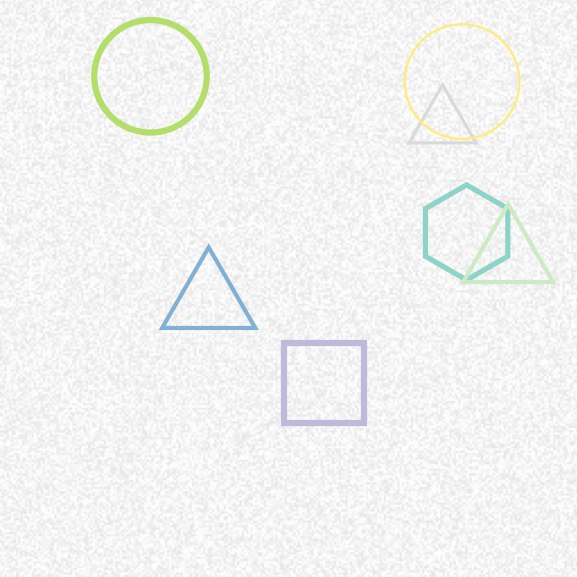[{"shape": "hexagon", "thickness": 2.5, "radius": 0.41, "center": [0.808, 0.597]}, {"shape": "square", "thickness": 3, "radius": 0.35, "center": [0.56, 0.336]}, {"shape": "triangle", "thickness": 2, "radius": 0.47, "center": [0.361, 0.478]}, {"shape": "circle", "thickness": 3, "radius": 0.49, "center": [0.261, 0.867]}, {"shape": "triangle", "thickness": 1.5, "radius": 0.33, "center": [0.766, 0.785]}, {"shape": "triangle", "thickness": 2, "radius": 0.45, "center": [0.88, 0.556]}, {"shape": "circle", "thickness": 1, "radius": 0.5, "center": [0.8, 0.858]}]